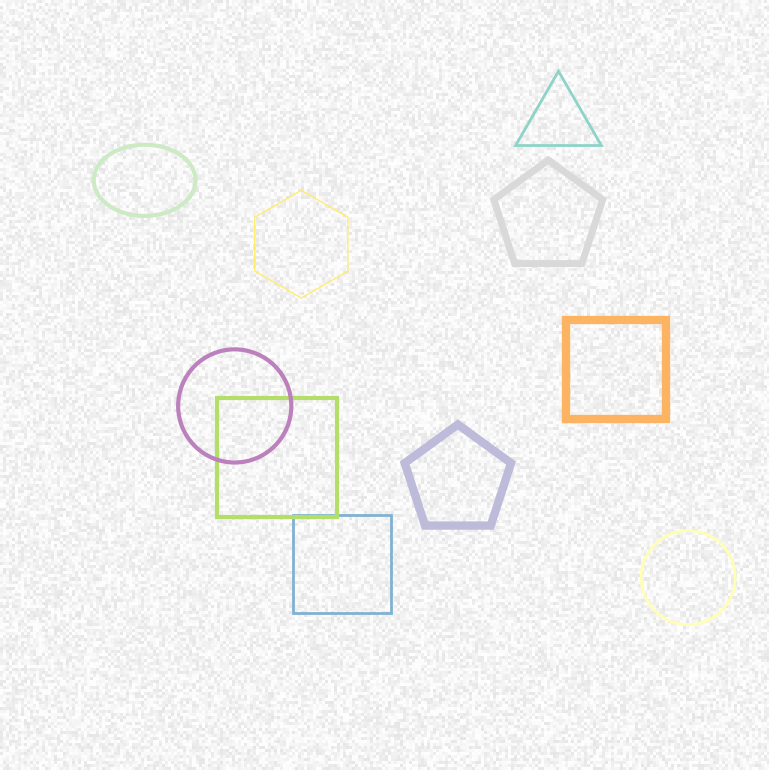[{"shape": "triangle", "thickness": 1, "radius": 0.32, "center": [0.725, 0.843]}, {"shape": "circle", "thickness": 1, "radius": 0.31, "center": [0.894, 0.25]}, {"shape": "pentagon", "thickness": 3, "radius": 0.36, "center": [0.595, 0.376]}, {"shape": "square", "thickness": 1, "radius": 0.32, "center": [0.444, 0.268]}, {"shape": "square", "thickness": 3, "radius": 0.32, "center": [0.8, 0.52]}, {"shape": "square", "thickness": 1.5, "radius": 0.39, "center": [0.36, 0.406]}, {"shape": "pentagon", "thickness": 2.5, "radius": 0.37, "center": [0.712, 0.718]}, {"shape": "circle", "thickness": 1.5, "radius": 0.37, "center": [0.305, 0.473]}, {"shape": "oval", "thickness": 1.5, "radius": 0.33, "center": [0.188, 0.766]}, {"shape": "hexagon", "thickness": 0.5, "radius": 0.35, "center": [0.391, 0.683]}]